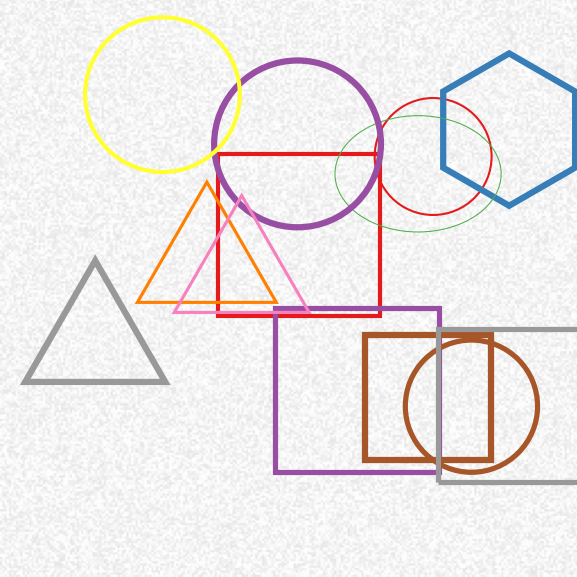[{"shape": "circle", "thickness": 1, "radius": 0.51, "center": [0.75, 0.728]}, {"shape": "square", "thickness": 2, "radius": 0.7, "center": [0.518, 0.592]}, {"shape": "hexagon", "thickness": 3, "radius": 0.66, "center": [0.882, 0.775]}, {"shape": "oval", "thickness": 0.5, "radius": 0.72, "center": [0.724, 0.698]}, {"shape": "circle", "thickness": 3, "radius": 0.72, "center": [0.515, 0.75]}, {"shape": "square", "thickness": 2.5, "radius": 0.71, "center": [0.618, 0.324]}, {"shape": "triangle", "thickness": 1.5, "radius": 0.69, "center": [0.358, 0.545]}, {"shape": "circle", "thickness": 2, "radius": 0.67, "center": [0.281, 0.835]}, {"shape": "circle", "thickness": 2.5, "radius": 0.57, "center": [0.816, 0.296]}, {"shape": "square", "thickness": 3, "radius": 0.54, "center": [0.741, 0.311]}, {"shape": "triangle", "thickness": 1.5, "radius": 0.67, "center": [0.419, 0.526]}, {"shape": "square", "thickness": 2.5, "radius": 0.66, "center": [0.891, 0.296]}, {"shape": "triangle", "thickness": 3, "radius": 0.7, "center": [0.165, 0.408]}]